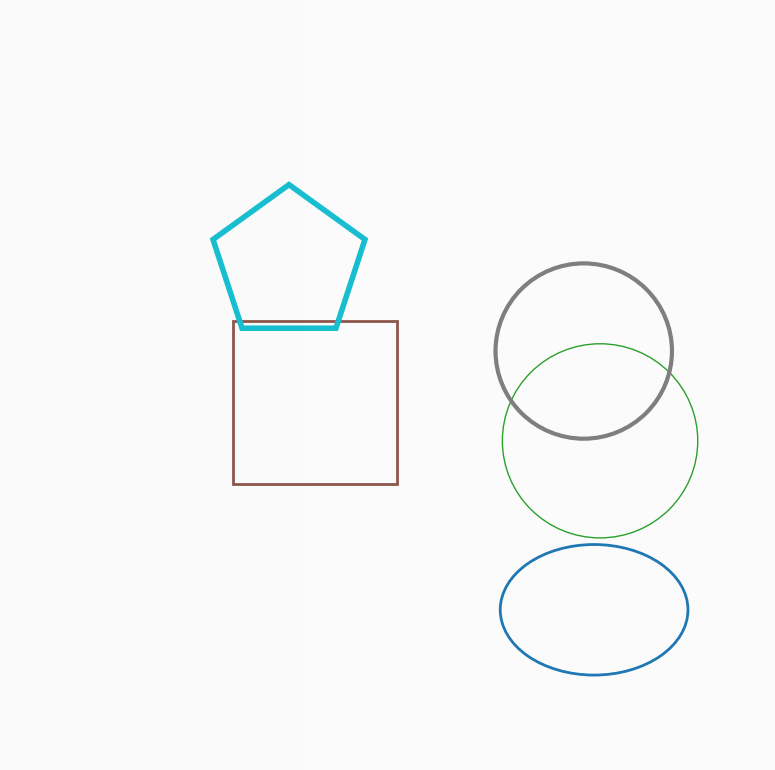[{"shape": "oval", "thickness": 1, "radius": 0.61, "center": [0.767, 0.208]}, {"shape": "circle", "thickness": 0.5, "radius": 0.63, "center": [0.774, 0.427]}, {"shape": "square", "thickness": 1, "radius": 0.53, "center": [0.407, 0.477]}, {"shape": "circle", "thickness": 1.5, "radius": 0.57, "center": [0.753, 0.544]}, {"shape": "pentagon", "thickness": 2, "radius": 0.52, "center": [0.373, 0.657]}]